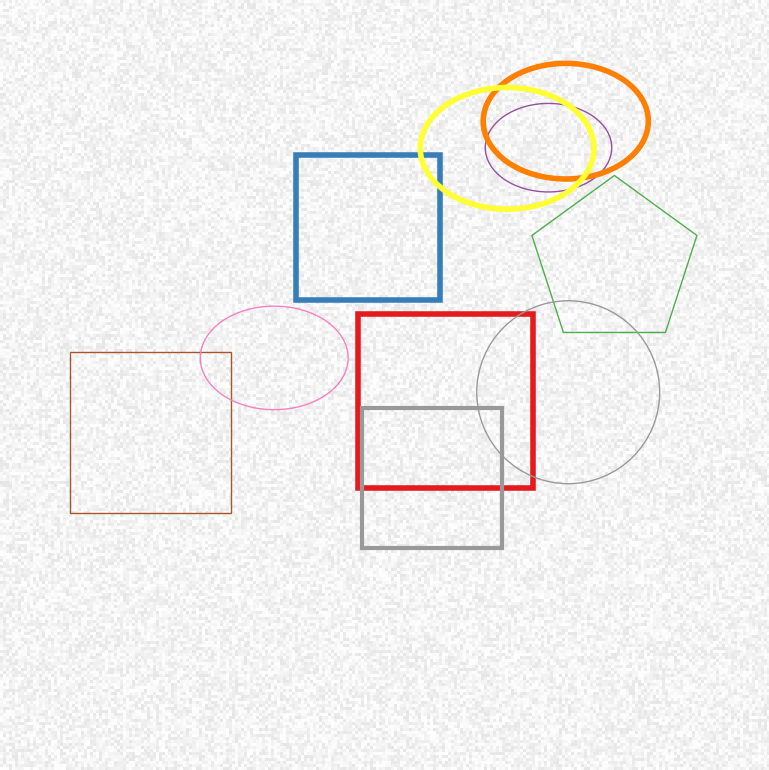[{"shape": "square", "thickness": 2, "radius": 0.57, "center": [0.579, 0.479]}, {"shape": "square", "thickness": 2, "radius": 0.47, "center": [0.478, 0.704]}, {"shape": "pentagon", "thickness": 0.5, "radius": 0.56, "center": [0.798, 0.659]}, {"shape": "oval", "thickness": 0.5, "radius": 0.41, "center": [0.712, 0.808]}, {"shape": "oval", "thickness": 2, "radius": 0.54, "center": [0.735, 0.843]}, {"shape": "oval", "thickness": 2, "radius": 0.56, "center": [0.659, 0.807]}, {"shape": "square", "thickness": 0.5, "radius": 0.52, "center": [0.195, 0.438]}, {"shape": "oval", "thickness": 0.5, "radius": 0.48, "center": [0.356, 0.535]}, {"shape": "circle", "thickness": 0.5, "radius": 0.59, "center": [0.738, 0.491]}, {"shape": "square", "thickness": 1.5, "radius": 0.45, "center": [0.56, 0.379]}]